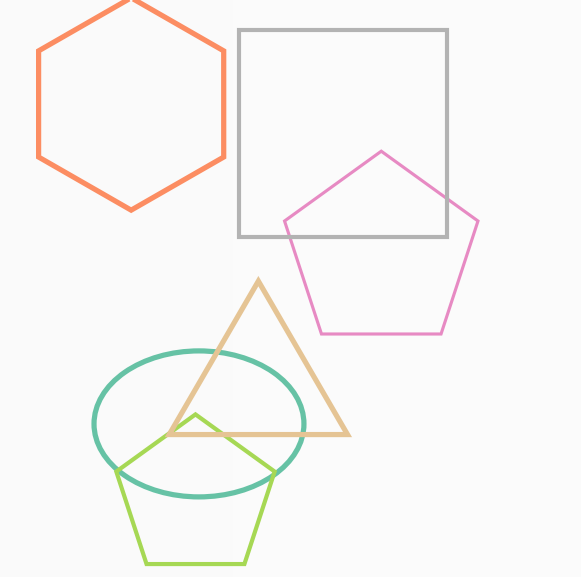[{"shape": "oval", "thickness": 2.5, "radius": 0.9, "center": [0.342, 0.265]}, {"shape": "hexagon", "thickness": 2.5, "radius": 0.92, "center": [0.226, 0.819]}, {"shape": "pentagon", "thickness": 1.5, "radius": 0.87, "center": [0.656, 0.562]}, {"shape": "pentagon", "thickness": 2, "radius": 0.72, "center": [0.336, 0.138]}, {"shape": "triangle", "thickness": 2.5, "radius": 0.89, "center": [0.445, 0.335]}, {"shape": "square", "thickness": 2, "radius": 0.9, "center": [0.591, 0.768]}]